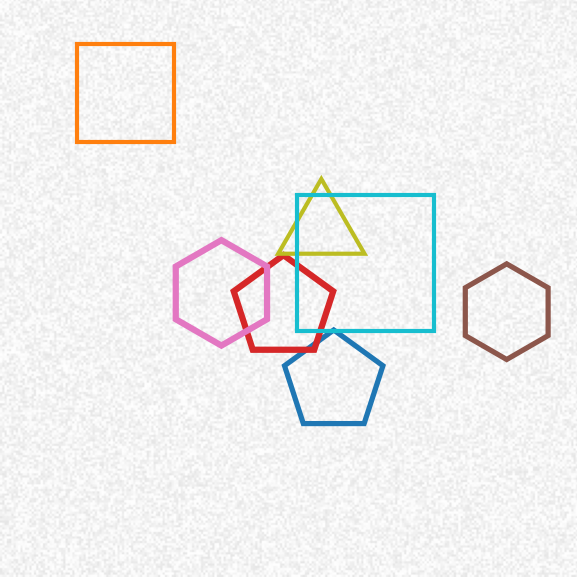[{"shape": "pentagon", "thickness": 2.5, "radius": 0.45, "center": [0.578, 0.338]}, {"shape": "square", "thickness": 2, "radius": 0.42, "center": [0.218, 0.838]}, {"shape": "pentagon", "thickness": 3, "radius": 0.45, "center": [0.491, 0.467]}, {"shape": "hexagon", "thickness": 2.5, "radius": 0.41, "center": [0.877, 0.459]}, {"shape": "hexagon", "thickness": 3, "radius": 0.46, "center": [0.383, 0.492]}, {"shape": "triangle", "thickness": 2, "radius": 0.43, "center": [0.556, 0.603]}, {"shape": "square", "thickness": 2, "radius": 0.59, "center": [0.632, 0.544]}]